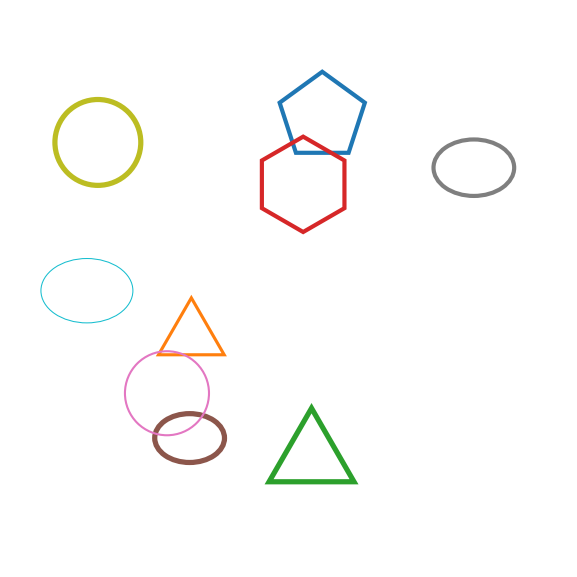[{"shape": "pentagon", "thickness": 2, "radius": 0.39, "center": [0.558, 0.797]}, {"shape": "triangle", "thickness": 1.5, "radius": 0.33, "center": [0.331, 0.418]}, {"shape": "triangle", "thickness": 2.5, "radius": 0.42, "center": [0.539, 0.207]}, {"shape": "hexagon", "thickness": 2, "radius": 0.41, "center": [0.525, 0.68]}, {"shape": "oval", "thickness": 2.5, "radius": 0.3, "center": [0.328, 0.241]}, {"shape": "circle", "thickness": 1, "radius": 0.36, "center": [0.289, 0.318]}, {"shape": "oval", "thickness": 2, "radius": 0.35, "center": [0.821, 0.709]}, {"shape": "circle", "thickness": 2.5, "radius": 0.37, "center": [0.169, 0.752]}, {"shape": "oval", "thickness": 0.5, "radius": 0.4, "center": [0.151, 0.496]}]